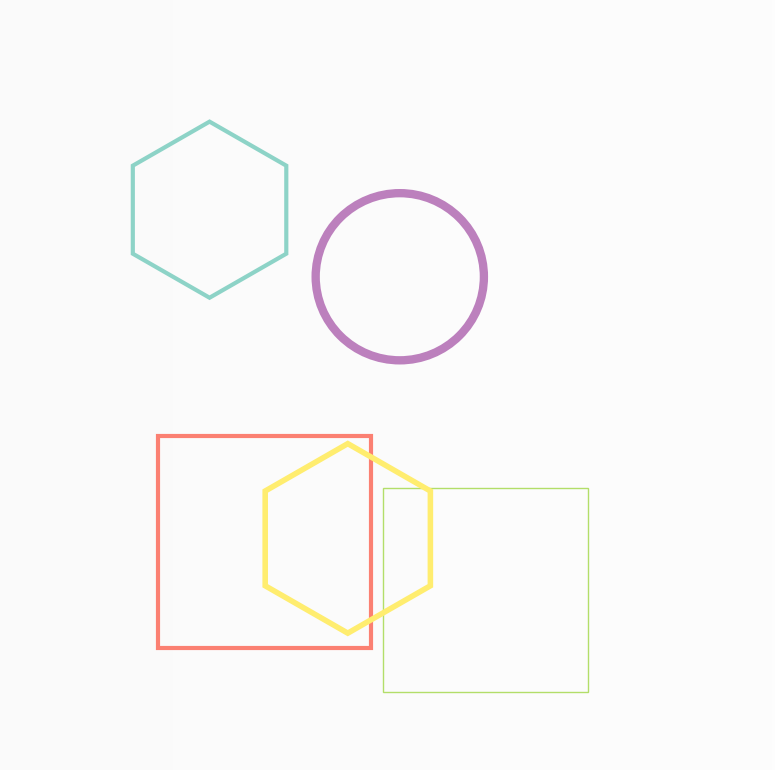[{"shape": "hexagon", "thickness": 1.5, "radius": 0.57, "center": [0.27, 0.728]}, {"shape": "square", "thickness": 1.5, "radius": 0.69, "center": [0.341, 0.296]}, {"shape": "square", "thickness": 0.5, "radius": 0.66, "center": [0.626, 0.234]}, {"shape": "circle", "thickness": 3, "radius": 0.54, "center": [0.516, 0.641]}, {"shape": "hexagon", "thickness": 2, "radius": 0.62, "center": [0.449, 0.301]}]